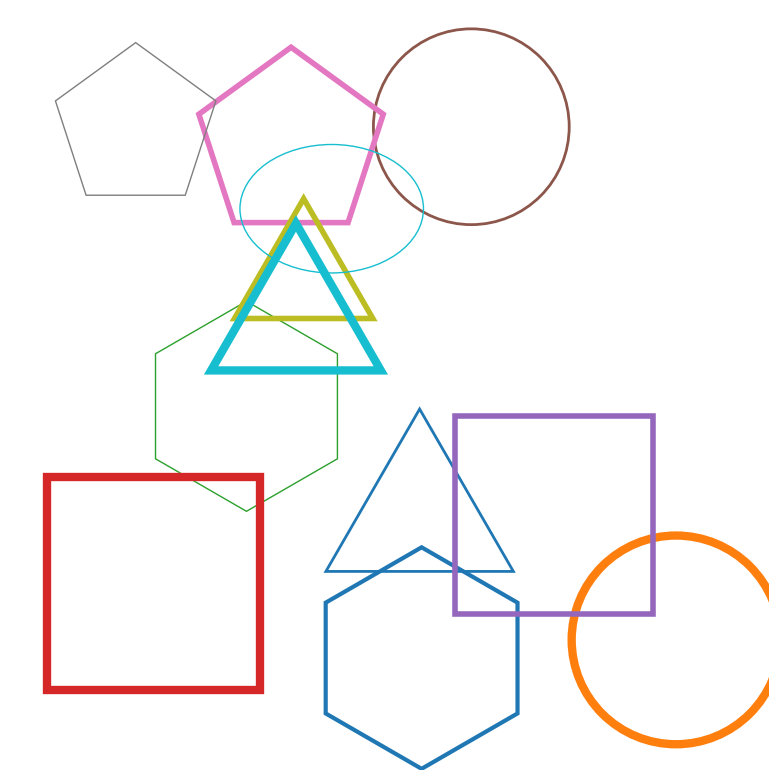[{"shape": "hexagon", "thickness": 1.5, "radius": 0.72, "center": [0.548, 0.145]}, {"shape": "triangle", "thickness": 1, "radius": 0.7, "center": [0.545, 0.328]}, {"shape": "circle", "thickness": 3, "radius": 0.68, "center": [0.878, 0.169]}, {"shape": "hexagon", "thickness": 0.5, "radius": 0.68, "center": [0.32, 0.472]}, {"shape": "square", "thickness": 3, "radius": 0.69, "center": [0.199, 0.242]}, {"shape": "square", "thickness": 2, "radius": 0.64, "center": [0.719, 0.331]}, {"shape": "circle", "thickness": 1, "radius": 0.64, "center": [0.612, 0.835]}, {"shape": "pentagon", "thickness": 2, "radius": 0.63, "center": [0.378, 0.813]}, {"shape": "pentagon", "thickness": 0.5, "radius": 0.55, "center": [0.176, 0.835]}, {"shape": "triangle", "thickness": 2, "radius": 0.52, "center": [0.394, 0.638]}, {"shape": "triangle", "thickness": 3, "radius": 0.64, "center": [0.384, 0.583]}, {"shape": "oval", "thickness": 0.5, "radius": 0.6, "center": [0.431, 0.729]}]